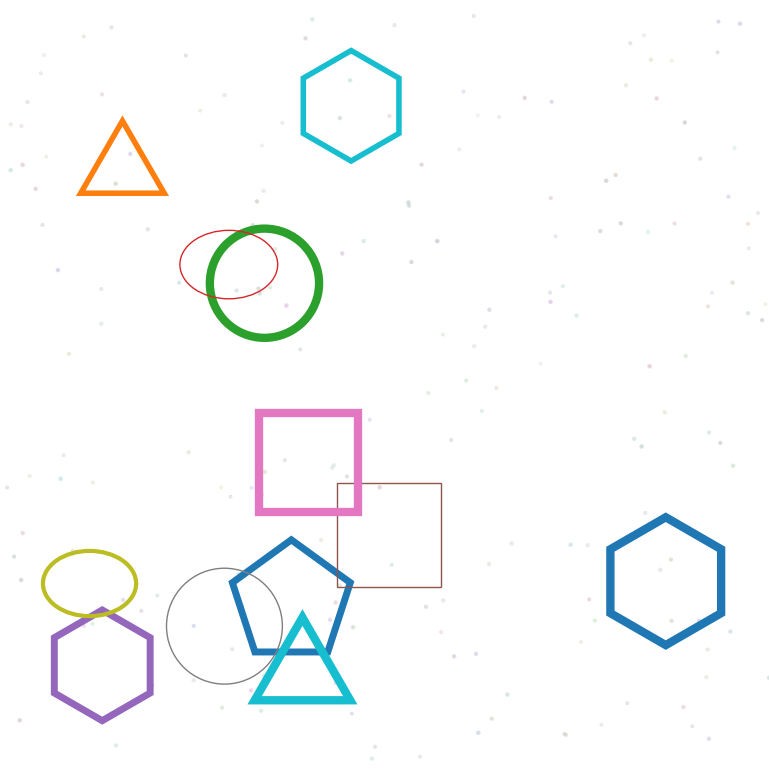[{"shape": "pentagon", "thickness": 2.5, "radius": 0.4, "center": [0.378, 0.218]}, {"shape": "hexagon", "thickness": 3, "radius": 0.42, "center": [0.865, 0.245]}, {"shape": "triangle", "thickness": 2, "radius": 0.31, "center": [0.159, 0.78]}, {"shape": "circle", "thickness": 3, "radius": 0.35, "center": [0.343, 0.632]}, {"shape": "oval", "thickness": 0.5, "radius": 0.32, "center": [0.297, 0.656]}, {"shape": "hexagon", "thickness": 2.5, "radius": 0.36, "center": [0.133, 0.136]}, {"shape": "square", "thickness": 0.5, "radius": 0.34, "center": [0.505, 0.306]}, {"shape": "square", "thickness": 3, "radius": 0.32, "center": [0.4, 0.4]}, {"shape": "circle", "thickness": 0.5, "radius": 0.38, "center": [0.291, 0.187]}, {"shape": "oval", "thickness": 1.5, "radius": 0.3, "center": [0.116, 0.242]}, {"shape": "triangle", "thickness": 3, "radius": 0.36, "center": [0.393, 0.126]}, {"shape": "hexagon", "thickness": 2, "radius": 0.36, "center": [0.456, 0.863]}]